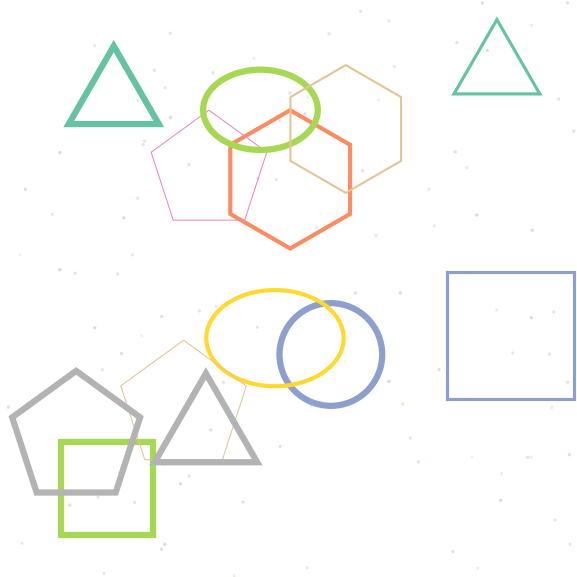[{"shape": "triangle", "thickness": 3, "radius": 0.45, "center": [0.197, 0.829]}, {"shape": "triangle", "thickness": 1.5, "radius": 0.43, "center": [0.86, 0.879]}, {"shape": "hexagon", "thickness": 2, "radius": 0.6, "center": [0.502, 0.689]}, {"shape": "square", "thickness": 1.5, "radius": 0.55, "center": [0.885, 0.419]}, {"shape": "circle", "thickness": 3, "radius": 0.44, "center": [0.573, 0.385]}, {"shape": "pentagon", "thickness": 0.5, "radius": 0.53, "center": [0.362, 0.703]}, {"shape": "oval", "thickness": 3, "radius": 0.5, "center": [0.451, 0.809]}, {"shape": "square", "thickness": 3, "radius": 0.4, "center": [0.185, 0.153]}, {"shape": "oval", "thickness": 2, "radius": 0.59, "center": [0.476, 0.414]}, {"shape": "hexagon", "thickness": 1, "radius": 0.55, "center": [0.599, 0.776]}, {"shape": "pentagon", "thickness": 0.5, "radius": 0.57, "center": [0.318, 0.296]}, {"shape": "pentagon", "thickness": 3, "radius": 0.58, "center": [0.132, 0.24]}, {"shape": "triangle", "thickness": 3, "radius": 0.51, "center": [0.357, 0.25]}]